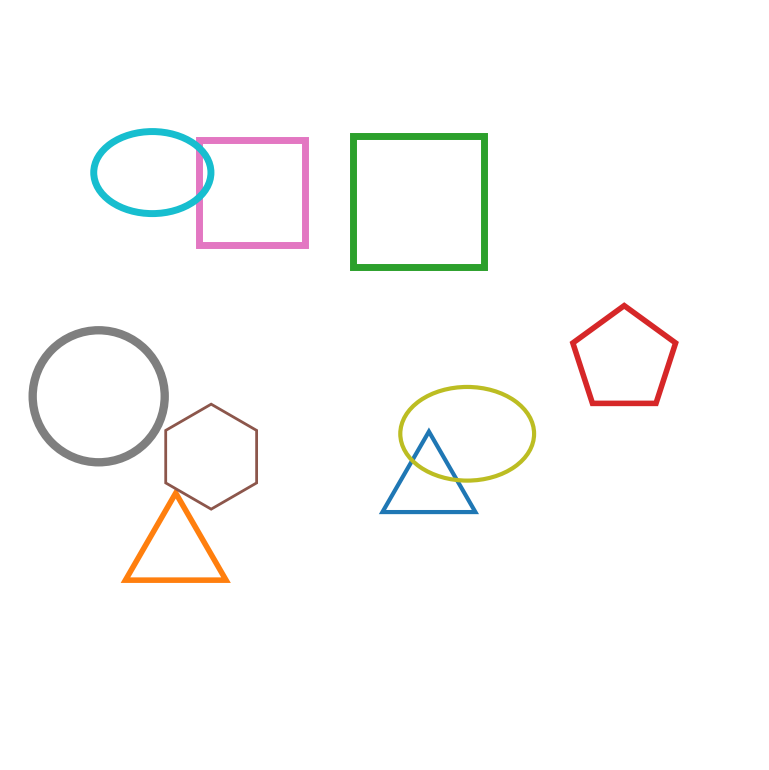[{"shape": "triangle", "thickness": 1.5, "radius": 0.35, "center": [0.557, 0.37]}, {"shape": "triangle", "thickness": 2, "radius": 0.38, "center": [0.228, 0.284]}, {"shape": "square", "thickness": 2.5, "radius": 0.42, "center": [0.543, 0.738]}, {"shape": "pentagon", "thickness": 2, "radius": 0.35, "center": [0.811, 0.533]}, {"shape": "hexagon", "thickness": 1, "radius": 0.34, "center": [0.274, 0.407]}, {"shape": "square", "thickness": 2.5, "radius": 0.34, "center": [0.327, 0.75]}, {"shape": "circle", "thickness": 3, "radius": 0.43, "center": [0.128, 0.485]}, {"shape": "oval", "thickness": 1.5, "radius": 0.43, "center": [0.607, 0.437]}, {"shape": "oval", "thickness": 2.5, "radius": 0.38, "center": [0.198, 0.776]}]